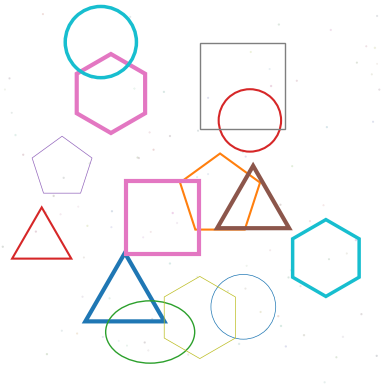[{"shape": "circle", "thickness": 0.5, "radius": 0.42, "center": [0.632, 0.203]}, {"shape": "triangle", "thickness": 3, "radius": 0.59, "center": [0.324, 0.225]}, {"shape": "pentagon", "thickness": 1.5, "radius": 0.55, "center": [0.572, 0.492]}, {"shape": "oval", "thickness": 1, "radius": 0.58, "center": [0.39, 0.138]}, {"shape": "circle", "thickness": 1.5, "radius": 0.41, "center": [0.649, 0.687]}, {"shape": "triangle", "thickness": 1.5, "radius": 0.44, "center": [0.108, 0.373]}, {"shape": "pentagon", "thickness": 0.5, "radius": 0.41, "center": [0.161, 0.564]}, {"shape": "triangle", "thickness": 3, "radius": 0.54, "center": [0.657, 0.461]}, {"shape": "hexagon", "thickness": 3, "radius": 0.51, "center": [0.288, 0.757]}, {"shape": "square", "thickness": 3, "radius": 0.48, "center": [0.422, 0.435]}, {"shape": "square", "thickness": 1, "radius": 0.56, "center": [0.63, 0.777]}, {"shape": "hexagon", "thickness": 0.5, "radius": 0.53, "center": [0.519, 0.175]}, {"shape": "circle", "thickness": 2.5, "radius": 0.46, "center": [0.262, 0.891]}, {"shape": "hexagon", "thickness": 2.5, "radius": 0.5, "center": [0.846, 0.33]}]